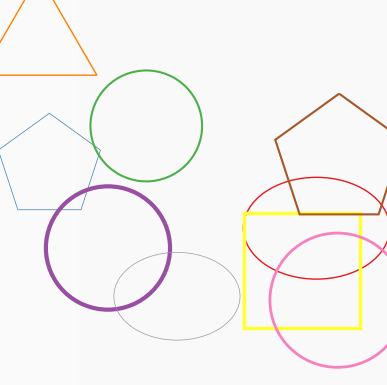[{"shape": "oval", "thickness": 1, "radius": 0.94, "center": [0.817, 0.407]}, {"shape": "pentagon", "thickness": 0.5, "radius": 0.69, "center": [0.127, 0.567]}, {"shape": "circle", "thickness": 1.5, "radius": 0.72, "center": [0.377, 0.673]}, {"shape": "circle", "thickness": 3, "radius": 0.8, "center": [0.279, 0.356]}, {"shape": "triangle", "thickness": 1, "radius": 0.86, "center": [0.1, 0.891]}, {"shape": "square", "thickness": 2.5, "radius": 0.75, "center": [0.78, 0.298]}, {"shape": "pentagon", "thickness": 1.5, "radius": 0.87, "center": [0.875, 0.583]}, {"shape": "circle", "thickness": 2, "radius": 0.87, "center": [0.871, 0.22]}, {"shape": "oval", "thickness": 0.5, "radius": 0.81, "center": [0.457, 0.23]}]